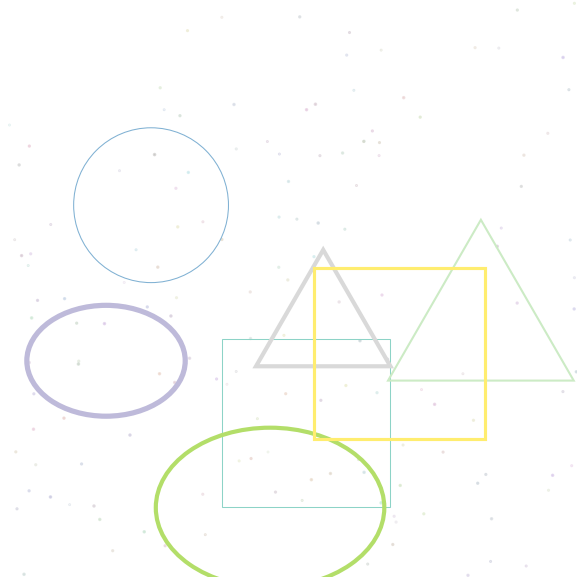[{"shape": "square", "thickness": 0.5, "radius": 0.73, "center": [0.53, 0.266]}, {"shape": "oval", "thickness": 2.5, "radius": 0.69, "center": [0.184, 0.374]}, {"shape": "circle", "thickness": 0.5, "radius": 0.67, "center": [0.262, 0.644]}, {"shape": "oval", "thickness": 2, "radius": 0.99, "center": [0.468, 0.12]}, {"shape": "triangle", "thickness": 2, "radius": 0.67, "center": [0.56, 0.432]}, {"shape": "triangle", "thickness": 1, "radius": 0.93, "center": [0.833, 0.433]}, {"shape": "square", "thickness": 1.5, "radius": 0.74, "center": [0.692, 0.387]}]